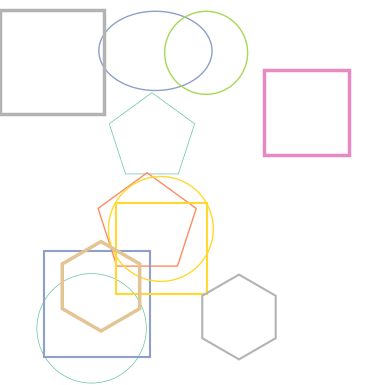[{"shape": "circle", "thickness": 0.5, "radius": 0.71, "center": [0.238, 0.147]}, {"shape": "pentagon", "thickness": 0.5, "radius": 0.58, "center": [0.395, 0.643]}, {"shape": "pentagon", "thickness": 1, "radius": 0.67, "center": [0.382, 0.417]}, {"shape": "oval", "thickness": 1, "radius": 0.73, "center": [0.404, 0.868]}, {"shape": "square", "thickness": 1.5, "radius": 0.69, "center": [0.252, 0.21]}, {"shape": "square", "thickness": 2.5, "radius": 0.55, "center": [0.795, 0.707]}, {"shape": "circle", "thickness": 1, "radius": 0.54, "center": [0.535, 0.863]}, {"shape": "circle", "thickness": 1, "radius": 0.68, "center": [0.418, 0.405]}, {"shape": "square", "thickness": 1.5, "radius": 0.59, "center": [0.419, 0.354]}, {"shape": "hexagon", "thickness": 2.5, "radius": 0.58, "center": [0.262, 0.256]}, {"shape": "hexagon", "thickness": 1.5, "radius": 0.55, "center": [0.621, 0.177]}, {"shape": "square", "thickness": 2.5, "radius": 0.68, "center": [0.135, 0.84]}]